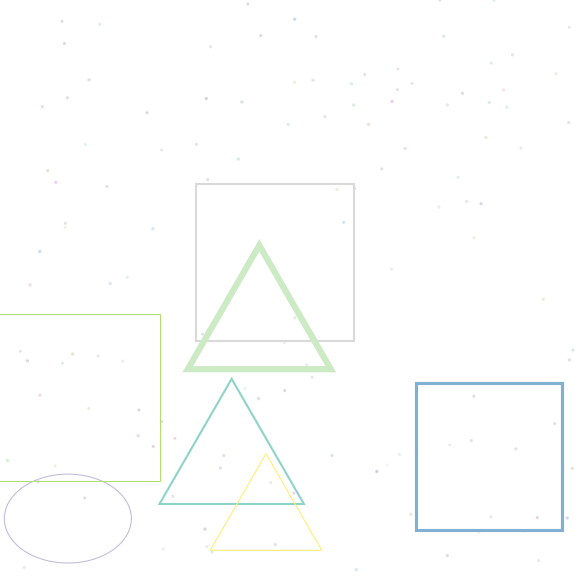[{"shape": "triangle", "thickness": 1, "radius": 0.72, "center": [0.401, 0.199]}, {"shape": "oval", "thickness": 0.5, "radius": 0.55, "center": [0.118, 0.101]}, {"shape": "square", "thickness": 1.5, "radius": 0.63, "center": [0.846, 0.209]}, {"shape": "square", "thickness": 0.5, "radius": 0.72, "center": [0.134, 0.311]}, {"shape": "square", "thickness": 1, "radius": 0.68, "center": [0.476, 0.545]}, {"shape": "triangle", "thickness": 3, "radius": 0.71, "center": [0.449, 0.431]}, {"shape": "triangle", "thickness": 0.5, "radius": 0.56, "center": [0.461, 0.102]}]